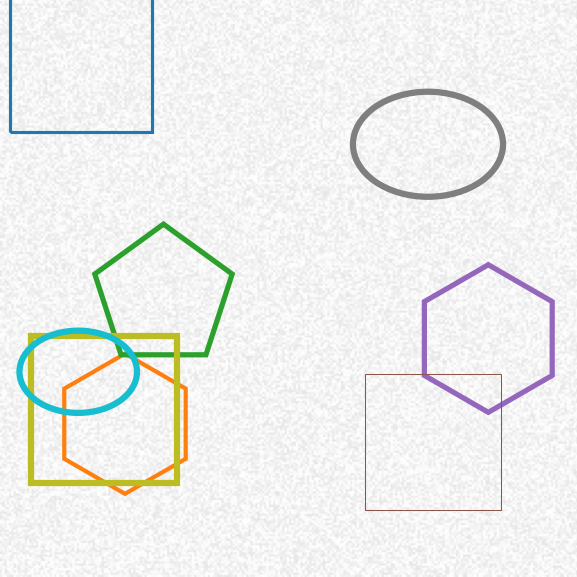[{"shape": "square", "thickness": 1.5, "radius": 0.61, "center": [0.14, 0.893]}, {"shape": "hexagon", "thickness": 2, "radius": 0.61, "center": [0.216, 0.265]}, {"shape": "pentagon", "thickness": 2.5, "radius": 0.63, "center": [0.283, 0.486]}, {"shape": "hexagon", "thickness": 2.5, "radius": 0.64, "center": [0.846, 0.413]}, {"shape": "square", "thickness": 0.5, "radius": 0.59, "center": [0.75, 0.233]}, {"shape": "oval", "thickness": 3, "radius": 0.65, "center": [0.741, 0.749]}, {"shape": "square", "thickness": 3, "radius": 0.63, "center": [0.18, 0.29]}, {"shape": "oval", "thickness": 3, "radius": 0.51, "center": [0.135, 0.355]}]